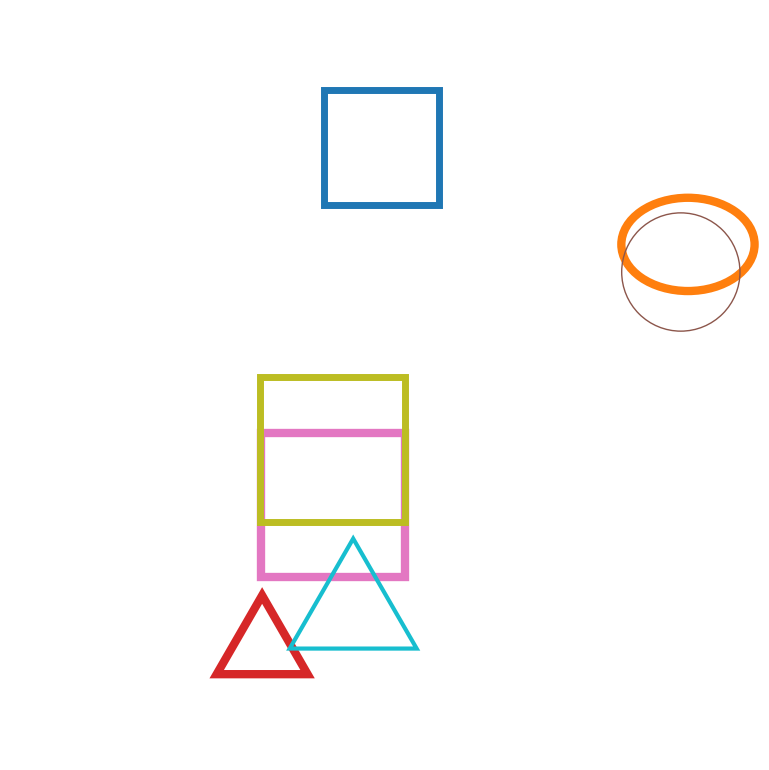[{"shape": "square", "thickness": 2.5, "radius": 0.37, "center": [0.496, 0.808]}, {"shape": "oval", "thickness": 3, "radius": 0.43, "center": [0.893, 0.683]}, {"shape": "triangle", "thickness": 3, "radius": 0.34, "center": [0.34, 0.159]}, {"shape": "circle", "thickness": 0.5, "radius": 0.38, "center": [0.884, 0.647]}, {"shape": "square", "thickness": 3, "radius": 0.47, "center": [0.433, 0.344]}, {"shape": "square", "thickness": 2.5, "radius": 0.47, "center": [0.431, 0.416]}, {"shape": "triangle", "thickness": 1.5, "radius": 0.48, "center": [0.459, 0.205]}]